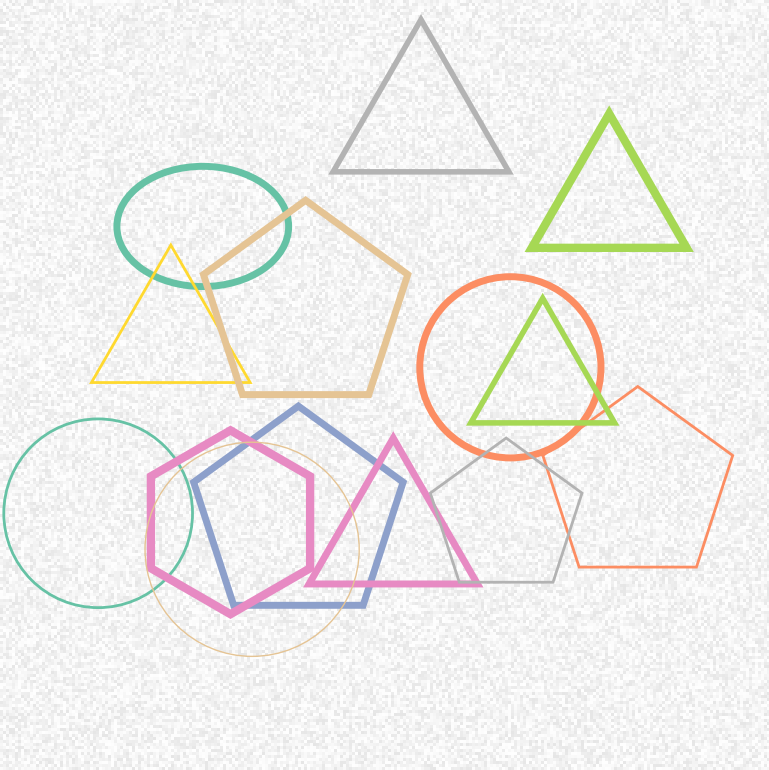[{"shape": "oval", "thickness": 2.5, "radius": 0.56, "center": [0.263, 0.706]}, {"shape": "circle", "thickness": 1, "radius": 0.61, "center": [0.127, 0.333]}, {"shape": "circle", "thickness": 2.5, "radius": 0.59, "center": [0.663, 0.523]}, {"shape": "pentagon", "thickness": 1, "radius": 0.65, "center": [0.828, 0.368]}, {"shape": "pentagon", "thickness": 2.5, "radius": 0.72, "center": [0.388, 0.33]}, {"shape": "triangle", "thickness": 2.5, "radius": 0.63, "center": [0.511, 0.305]}, {"shape": "hexagon", "thickness": 3, "radius": 0.6, "center": [0.299, 0.322]}, {"shape": "triangle", "thickness": 3, "radius": 0.58, "center": [0.791, 0.736]}, {"shape": "triangle", "thickness": 2, "radius": 0.54, "center": [0.705, 0.505]}, {"shape": "triangle", "thickness": 1, "radius": 0.59, "center": [0.222, 0.563]}, {"shape": "circle", "thickness": 0.5, "radius": 0.7, "center": [0.327, 0.287]}, {"shape": "pentagon", "thickness": 2.5, "radius": 0.7, "center": [0.397, 0.6]}, {"shape": "pentagon", "thickness": 1, "radius": 0.52, "center": [0.657, 0.328]}, {"shape": "triangle", "thickness": 2, "radius": 0.66, "center": [0.547, 0.843]}]